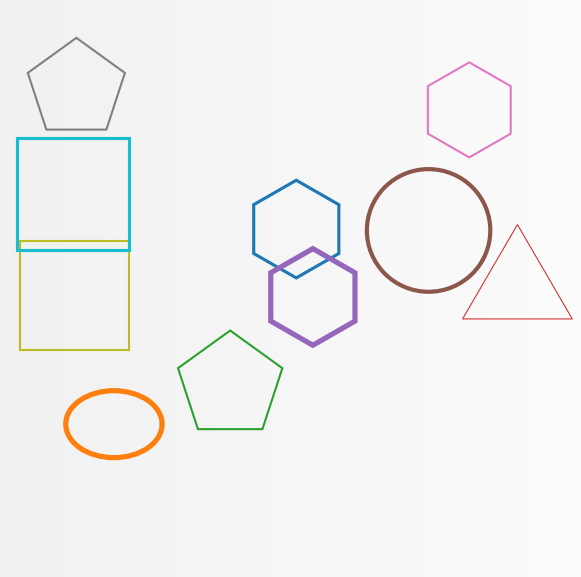[{"shape": "hexagon", "thickness": 1.5, "radius": 0.42, "center": [0.51, 0.602]}, {"shape": "oval", "thickness": 2.5, "radius": 0.41, "center": [0.196, 0.265]}, {"shape": "pentagon", "thickness": 1, "radius": 0.47, "center": [0.396, 0.332]}, {"shape": "triangle", "thickness": 0.5, "radius": 0.54, "center": [0.89, 0.501]}, {"shape": "hexagon", "thickness": 2.5, "radius": 0.42, "center": [0.538, 0.485]}, {"shape": "circle", "thickness": 2, "radius": 0.53, "center": [0.737, 0.6]}, {"shape": "hexagon", "thickness": 1, "radius": 0.41, "center": [0.807, 0.809]}, {"shape": "pentagon", "thickness": 1, "radius": 0.44, "center": [0.131, 0.846]}, {"shape": "square", "thickness": 1, "radius": 0.47, "center": [0.128, 0.488]}, {"shape": "square", "thickness": 1.5, "radius": 0.48, "center": [0.125, 0.663]}]